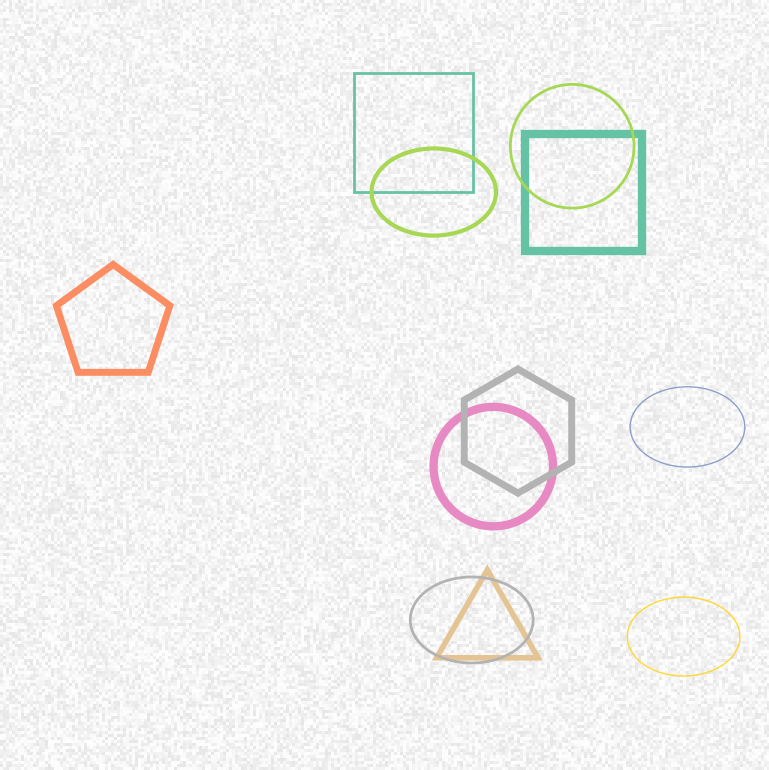[{"shape": "square", "thickness": 3, "radius": 0.38, "center": [0.758, 0.75]}, {"shape": "square", "thickness": 1, "radius": 0.39, "center": [0.537, 0.828]}, {"shape": "pentagon", "thickness": 2.5, "radius": 0.39, "center": [0.147, 0.579]}, {"shape": "oval", "thickness": 0.5, "radius": 0.37, "center": [0.893, 0.446]}, {"shape": "circle", "thickness": 3, "radius": 0.39, "center": [0.641, 0.394]}, {"shape": "oval", "thickness": 1.5, "radius": 0.4, "center": [0.563, 0.751]}, {"shape": "circle", "thickness": 1, "radius": 0.4, "center": [0.743, 0.81]}, {"shape": "oval", "thickness": 0.5, "radius": 0.37, "center": [0.888, 0.173]}, {"shape": "triangle", "thickness": 2, "radius": 0.38, "center": [0.633, 0.184]}, {"shape": "oval", "thickness": 1, "radius": 0.4, "center": [0.613, 0.195]}, {"shape": "hexagon", "thickness": 2.5, "radius": 0.4, "center": [0.673, 0.44]}]